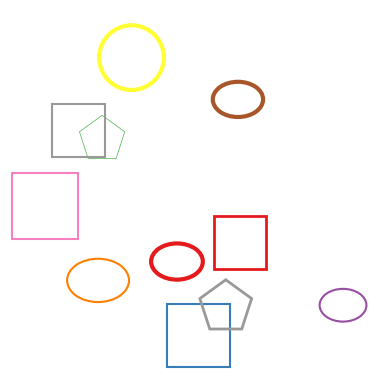[{"shape": "square", "thickness": 2, "radius": 0.34, "center": [0.624, 0.37]}, {"shape": "oval", "thickness": 3, "radius": 0.34, "center": [0.46, 0.321]}, {"shape": "square", "thickness": 1.5, "radius": 0.41, "center": [0.515, 0.128]}, {"shape": "pentagon", "thickness": 0.5, "radius": 0.31, "center": [0.265, 0.639]}, {"shape": "oval", "thickness": 1.5, "radius": 0.3, "center": [0.891, 0.207]}, {"shape": "oval", "thickness": 1.5, "radius": 0.4, "center": [0.255, 0.272]}, {"shape": "circle", "thickness": 3, "radius": 0.42, "center": [0.342, 0.85]}, {"shape": "oval", "thickness": 3, "radius": 0.33, "center": [0.618, 0.742]}, {"shape": "square", "thickness": 1.5, "radius": 0.43, "center": [0.117, 0.464]}, {"shape": "square", "thickness": 1.5, "radius": 0.34, "center": [0.204, 0.661]}, {"shape": "pentagon", "thickness": 2, "radius": 0.35, "center": [0.586, 0.203]}]